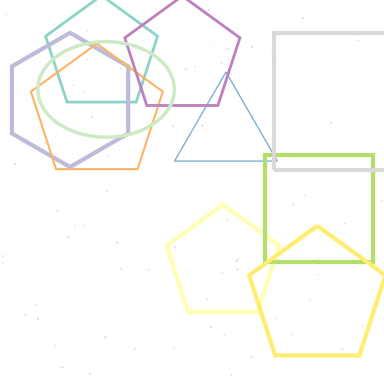[{"shape": "pentagon", "thickness": 2, "radius": 0.76, "center": [0.264, 0.859]}, {"shape": "pentagon", "thickness": 3, "radius": 0.77, "center": [0.579, 0.314]}, {"shape": "hexagon", "thickness": 3, "radius": 0.87, "center": [0.182, 0.74]}, {"shape": "triangle", "thickness": 1, "radius": 0.77, "center": [0.587, 0.659]}, {"shape": "pentagon", "thickness": 1.5, "radius": 0.9, "center": [0.252, 0.706]}, {"shape": "square", "thickness": 3, "radius": 0.7, "center": [0.829, 0.458]}, {"shape": "square", "thickness": 3, "radius": 0.89, "center": [0.889, 0.737]}, {"shape": "pentagon", "thickness": 2, "radius": 0.79, "center": [0.474, 0.853]}, {"shape": "oval", "thickness": 2.5, "radius": 0.89, "center": [0.276, 0.768]}, {"shape": "pentagon", "thickness": 3, "radius": 0.93, "center": [0.824, 0.227]}]